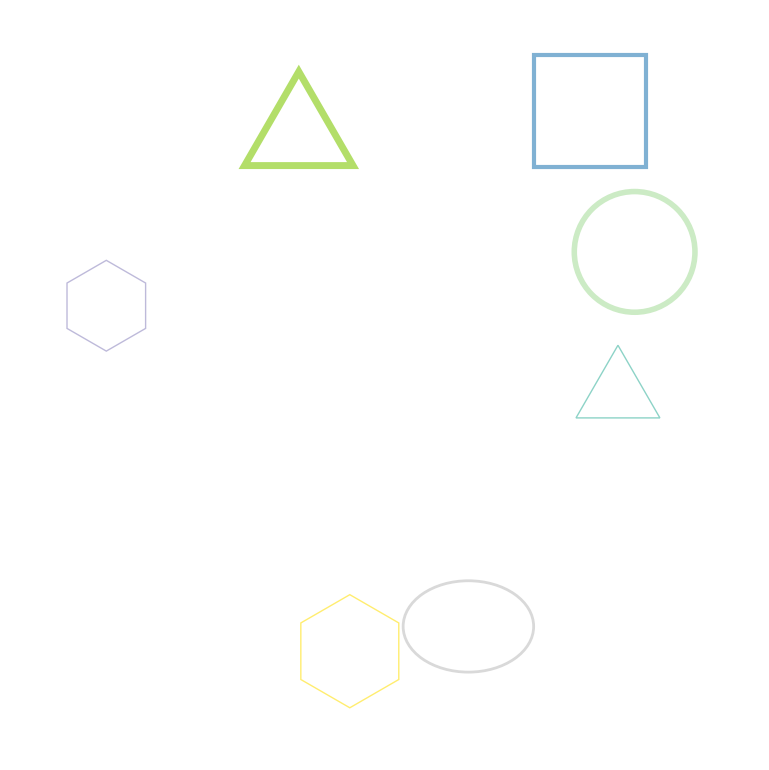[{"shape": "triangle", "thickness": 0.5, "radius": 0.31, "center": [0.803, 0.489]}, {"shape": "hexagon", "thickness": 0.5, "radius": 0.29, "center": [0.138, 0.603]}, {"shape": "square", "thickness": 1.5, "radius": 0.36, "center": [0.766, 0.856]}, {"shape": "triangle", "thickness": 2.5, "radius": 0.41, "center": [0.388, 0.826]}, {"shape": "oval", "thickness": 1, "radius": 0.42, "center": [0.608, 0.186]}, {"shape": "circle", "thickness": 2, "radius": 0.39, "center": [0.824, 0.673]}, {"shape": "hexagon", "thickness": 0.5, "radius": 0.37, "center": [0.454, 0.154]}]